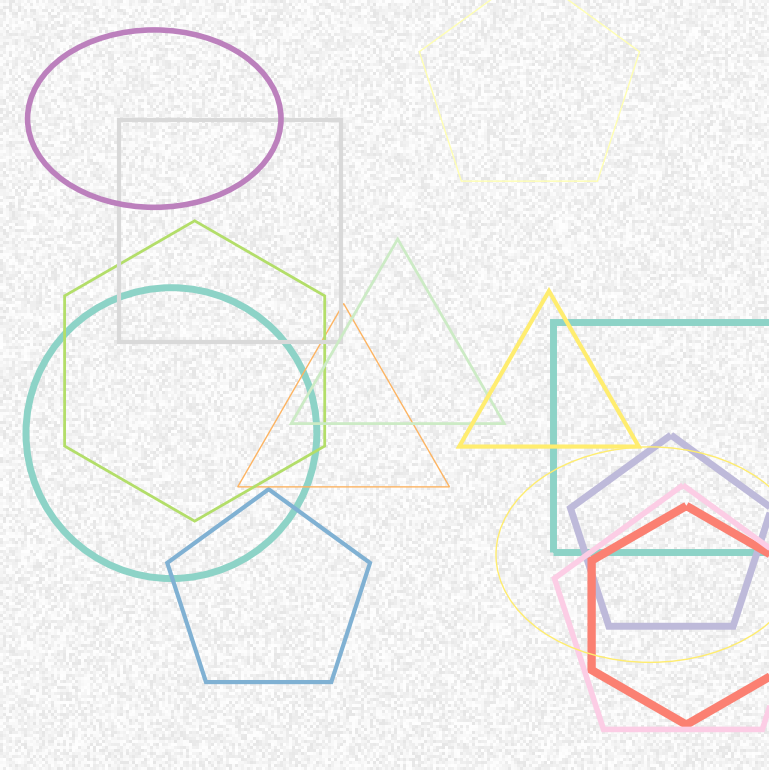[{"shape": "square", "thickness": 2.5, "radius": 0.74, "center": [0.868, 0.432]}, {"shape": "circle", "thickness": 2.5, "radius": 0.94, "center": [0.223, 0.438]}, {"shape": "pentagon", "thickness": 0.5, "radius": 0.75, "center": [0.688, 0.886]}, {"shape": "pentagon", "thickness": 2.5, "radius": 0.69, "center": [0.871, 0.298]}, {"shape": "hexagon", "thickness": 3, "radius": 0.71, "center": [0.891, 0.201]}, {"shape": "pentagon", "thickness": 1.5, "radius": 0.69, "center": [0.349, 0.226]}, {"shape": "triangle", "thickness": 0.5, "radius": 0.79, "center": [0.446, 0.447]}, {"shape": "hexagon", "thickness": 1, "radius": 0.98, "center": [0.253, 0.518]}, {"shape": "pentagon", "thickness": 2, "radius": 0.88, "center": [0.887, 0.195]}, {"shape": "square", "thickness": 1.5, "radius": 0.72, "center": [0.299, 0.7]}, {"shape": "oval", "thickness": 2, "radius": 0.82, "center": [0.2, 0.846]}, {"shape": "triangle", "thickness": 1, "radius": 0.8, "center": [0.516, 0.53]}, {"shape": "triangle", "thickness": 1.5, "radius": 0.67, "center": [0.713, 0.487]}, {"shape": "oval", "thickness": 0.5, "radius": 1.0, "center": [0.844, 0.28]}]